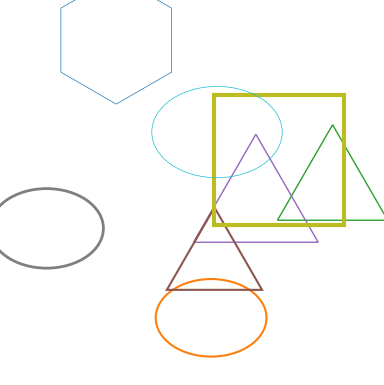[{"shape": "hexagon", "thickness": 0.5, "radius": 0.83, "center": [0.302, 0.896]}, {"shape": "oval", "thickness": 1.5, "radius": 0.72, "center": [0.548, 0.174]}, {"shape": "triangle", "thickness": 1, "radius": 0.83, "center": [0.864, 0.511]}, {"shape": "triangle", "thickness": 1, "radius": 0.93, "center": [0.665, 0.464]}, {"shape": "triangle", "thickness": 1.5, "radius": 0.71, "center": [0.557, 0.319]}, {"shape": "oval", "thickness": 2, "radius": 0.74, "center": [0.121, 0.407]}, {"shape": "square", "thickness": 3, "radius": 0.84, "center": [0.726, 0.585]}, {"shape": "oval", "thickness": 0.5, "radius": 0.85, "center": [0.564, 0.657]}]